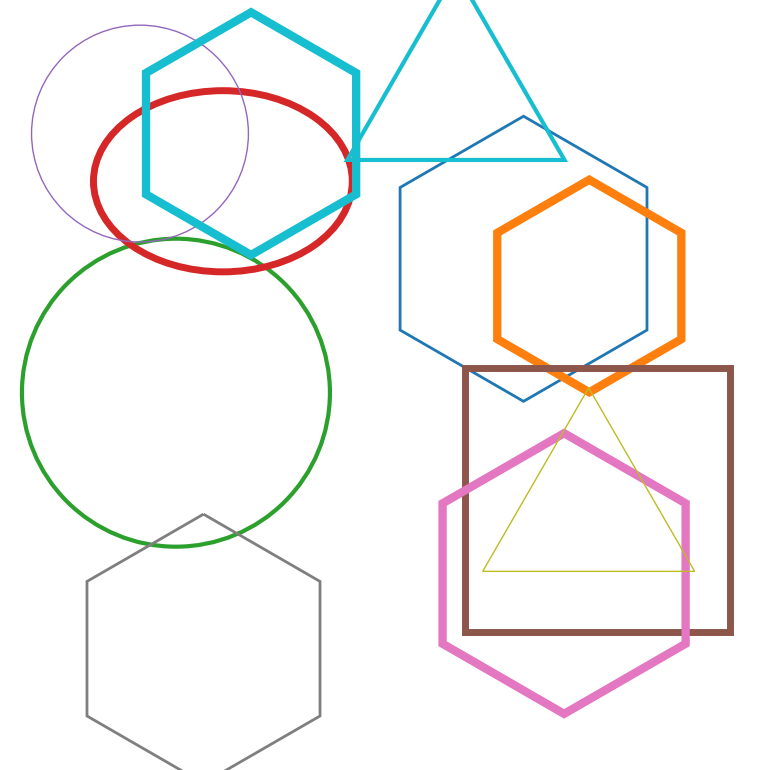[{"shape": "hexagon", "thickness": 1, "radius": 0.93, "center": [0.68, 0.664]}, {"shape": "hexagon", "thickness": 3, "radius": 0.69, "center": [0.765, 0.629]}, {"shape": "circle", "thickness": 1.5, "radius": 1.0, "center": [0.228, 0.49]}, {"shape": "oval", "thickness": 2.5, "radius": 0.84, "center": [0.289, 0.765]}, {"shape": "circle", "thickness": 0.5, "radius": 0.7, "center": [0.182, 0.826]}, {"shape": "square", "thickness": 2.5, "radius": 0.86, "center": [0.776, 0.351]}, {"shape": "hexagon", "thickness": 3, "radius": 0.91, "center": [0.733, 0.255]}, {"shape": "hexagon", "thickness": 1, "radius": 0.87, "center": [0.264, 0.158]}, {"shape": "triangle", "thickness": 0.5, "radius": 0.79, "center": [0.765, 0.337]}, {"shape": "hexagon", "thickness": 3, "radius": 0.79, "center": [0.326, 0.826]}, {"shape": "triangle", "thickness": 1.5, "radius": 0.81, "center": [0.592, 0.874]}]